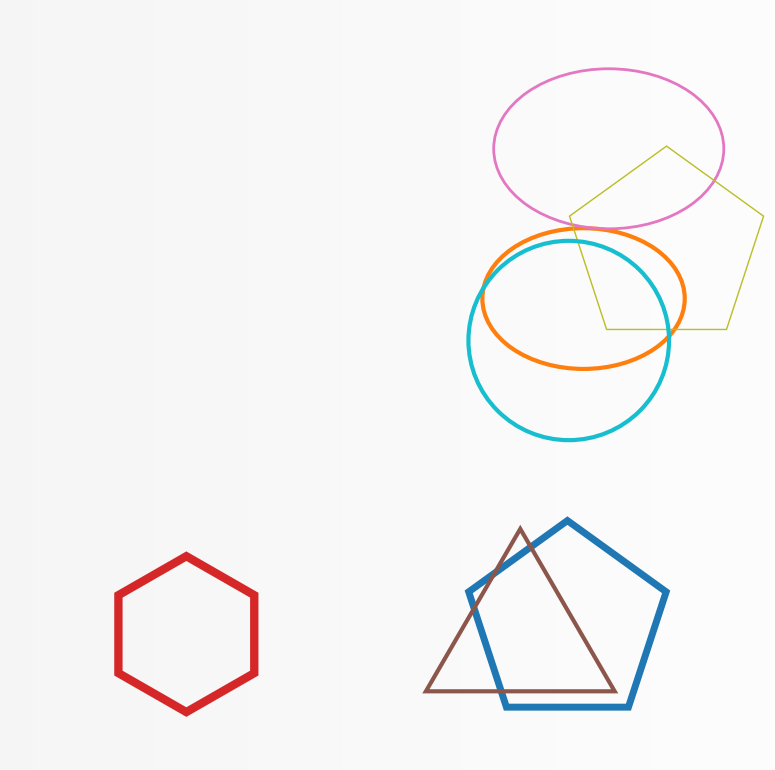[{"shape": "pentagon", "thickness": 2.5, "radius": 0.67, "center": [0.732, 0.19]}, {"shape": "oval", "thickness": 1.5, "radius": 0.65, "center": [0.753, 0.612]}, {"shape": "hexagon", "thickness": 3, "radius": 0.51, "center": [0.24, 0.176]}, {"shape": "triangle", "thickness": 1.5, "radius": 0.7, "center": [0.671, 0.173]}, {"shape": "oval", "thickness": 1, "radius": 0.74, "center": [0.785, 0.807]}, {"shape": "pentagon", "thickness": 0.5, "radius": 0.66, "center": [0.86, 0.679]}, {"shape": "circle", "thickness": 1.5, "radius": 0.65, "center": [0.734, 0.558]}]